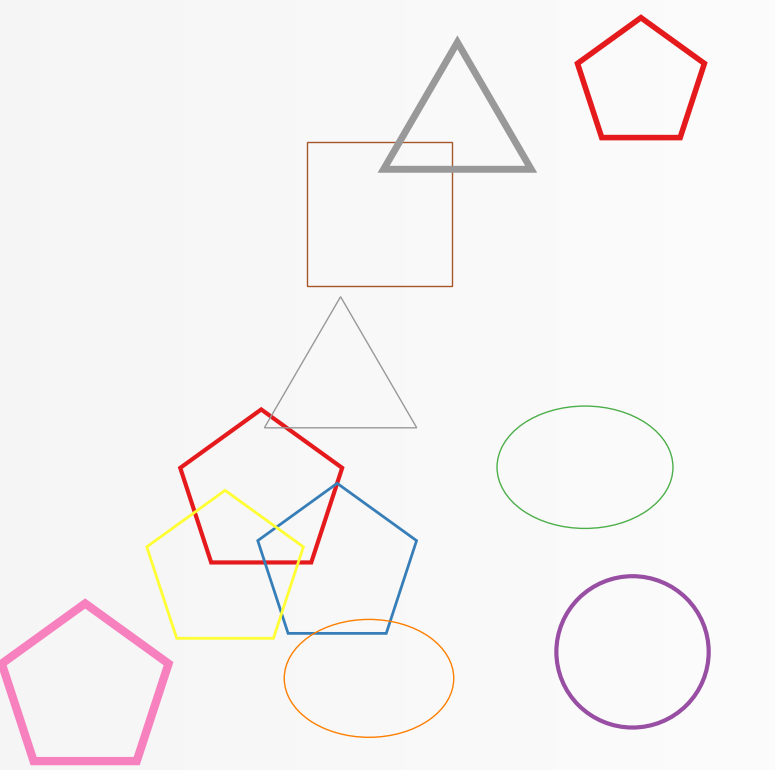[{"shape": "pentagon", "thickness": 1.5, "radius": 0.55, "center": [0.337, 0.358]}, {"shape": "pentagon", "thickness": 2, "radius": 0.43, "center": [0.827, 0.891]}, {"shape": "pentagon", "thickness": 1, "radius": 0.54, "center": [0.435, 0.265]}, {"shape": "oval", "thickness": 0.5, "radius": 0.57, "center": [0.755, 0.393]}, {"shape": "circle", "thickness": 1.5, "radius": 0.49, "center": [0.816, 0.153]}, {"shape": "oval", "thickness": 0.5, "radius": 0.55, "center": [0.476, 0.119]}, {"shape": "pentagon", "thickness": 1, "radius": 0.53, "center": [0.29, 0.257]}, {"shape": "square", "thickness": 0.5, "radius": 0.47, "center": [0.49, 0.722]}, {"shape": "pentagon", "thickness": 3, "radius": 0.57, "center": [0.11, 0.103]}, {"shape": "triangle", "thickness": 2.5, "radius": 0.55, "center": [0.59, 0.835]}, {"shape": "triangle", "thickness": 0.5, "radius": 0.57, "center": [0.439, 0.501]}]